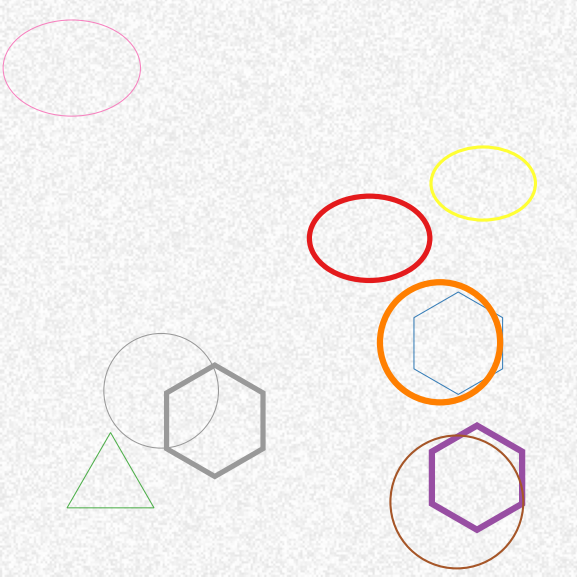[{"shape": "oval", "thickness": 2.5, "radius": 0.52, "center": [0.64, 0.586]}, {"shape": "hexagon", "thickness": 0.5, "radius": 0.44, "center": [0.794, 0.405]}, {"shape": "triangle", "thickness": 0.5, "radius": 0.43, "center": [0.191, 0.163]}, {"shape": "hexagon", "thickness": 3, "radius": 0.45, "center": [0.826, 0.172]}, {"shape": "circle", "thickness": 3, "radius": 0.52, "center": [0.762, 0.406]}, {"shape": "oval", "thickness": 1.5, "radius": 0.45, "center": [0.837, 0.681]}, {"shape": "circle", "thickness": 1, "radius": 0.58, "center": [0.791, 0.13]}, {"shape": "oval", "thickness": 0.5, "radius": 0.59, "center": [0.124, 0.881]}, {"shape": "circle", "thickness": 0.5, "radius": 0.5, "center": [0.279, 0.322]}, {"shape": "hexagon", "thickness": 2.5, "radius": 0.48, "center": [0.372, 0.27]}]